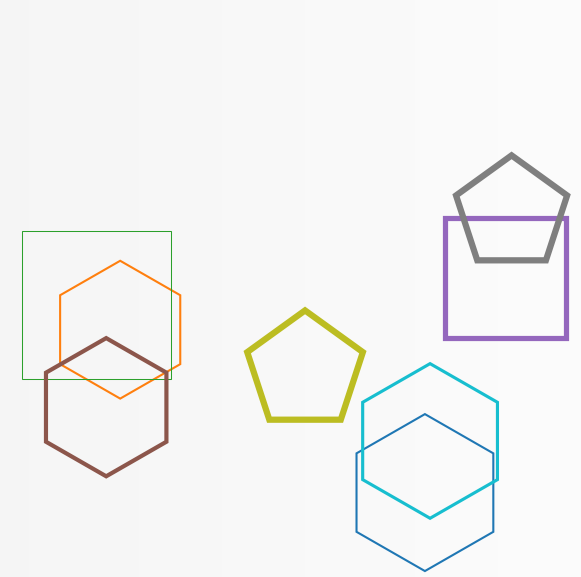[{"shape": "hexagon", "thickness": 1, "radius": 0.68, "center": [0.731, 0.146]}, {"shape": "hexagon", "thickness": 1, "radius": 0.6, "center": [0.207, 0.428]}, {"shape": "square", "thickness": 0.5, "radius": 0.64, "center": [0.166, 0.471]}, {"shape": "square", "thickness": 2.5, "radius": 0.52, "center": [0.869, 0.518]}, {"shape": "hexagon", "thickness": 2, "radius": 0.6, "center": [0.183, 0.294]}, {"shape": "pentagon", "thickness": 3, "radius": 0.5, "center": [0.88, 0.63]}, {"shape": "pentagon", "thickness": 3, "radius": 0.52, "center": [0.525, 0.357]}, {"shape": "hexagon", "thickness": 1.5, "radius": 0.67, "center": [0.74, 0.236]}]